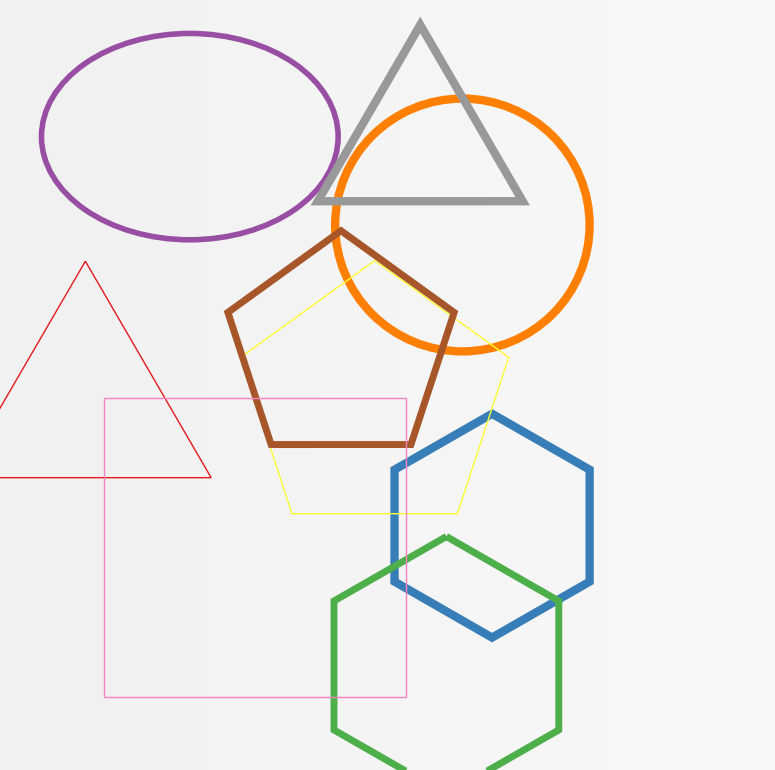[{"shape": "triangle", "thickness": 0.5, "radius": 0.94, "center": [0.11, 0.473]}, {"shape": "hexagon", "thickness": 3, "radius": 0.73, "center": [0.635, 0.317]}, {"shape": "hexagon", "thickness": 2.5, "radius": 0.84, "center": [0.576, 0.136]}, {"shape": "oval", "thickness": 2, "radius": 0.96, "center": [0.245, 0.823]}, {"shape": "circle", "thickness": 3, "radius": 0.82, "center": [0.597, 0.708]}, {"shape": "pentagon", "thickness": 0.5, "radius": 0.91, "center": [0.484, 0.48]}, {"shape": "pentagon", "thickness": 2.5, "radius": 0.77, "center": [0.44, 0.547]}, {"shape": "square", "thickness": 0.5, "radius": 0.97, "center": [0.329, 0.289]}, {"shape": "triangle", "thickness": 3, "radius": 0.76, "center": [0.542, 0.815]}]